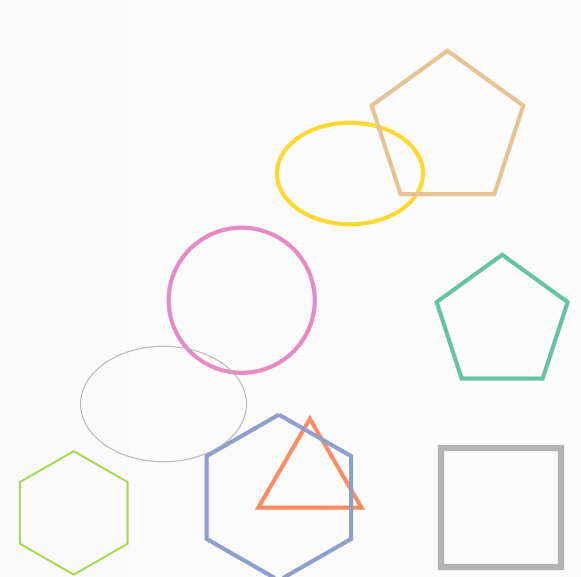[{"shape": "pentagon", "thickness": 2, "radius": 0.59, "center": [0.864, 0.439]}, {"shape": "triangle", "thickness": 2, "radius": 0.51, "center": [0.533, 0.171]}, {"shape": "hexagon", "thickness": 2, "radius": 0.72, "center": [0.48, 0.138]}, {"shape": "circle", "thickness": 2, "radius": 0.63, "center": [0.416, 0.479]}, {"shape": "hexagon", "thickness": 1, "radius": 0.53, "center": [0.127, 0.111]}, {"shape": "oval", "thickness": 2, "radius": 0.63, "center": [0.602, 0.699]}, {"shape": "pentagon", "thickness": 2, "radius": 0.69, "center": [0.77, 0.774]}, {"shape": "oval", "thickness": 0.5, "radius": 0.71, "center": [0.281, 0.3]}, {"shape": "square", "thickness": 3, "radius": 0.52, "center": [0.862, 0.12]}]